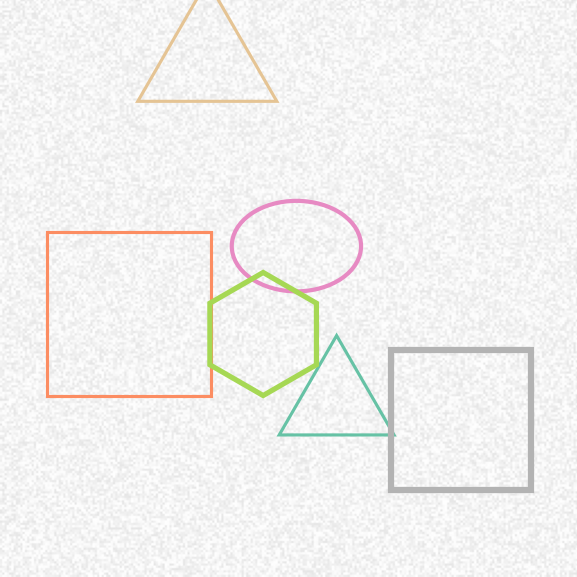[{"shape": "triangle", "thickness": 1.5, "radius": 0.57, "center": [0.583, 0.303]}, {"shape": "square", "thickness": 1.5, "radius": 0.71, "center": [0.224, 0.455]}, {"shape": "oval", "thickness": 2, "radius": 0.56, "center": [0.513, 0.573]}, {"shape": "hexagon", "thickness": 2.5, "radius": 0.53, "center": [0.456, 0.421]}, {"shape": "triangle", "thickness": 1.5, "radius": 0.7, "center": [0.359, 0.893]}, {"shape": "square", "thickness": 3, "radius": 0.61, "center": [0.799, 0.271]}]